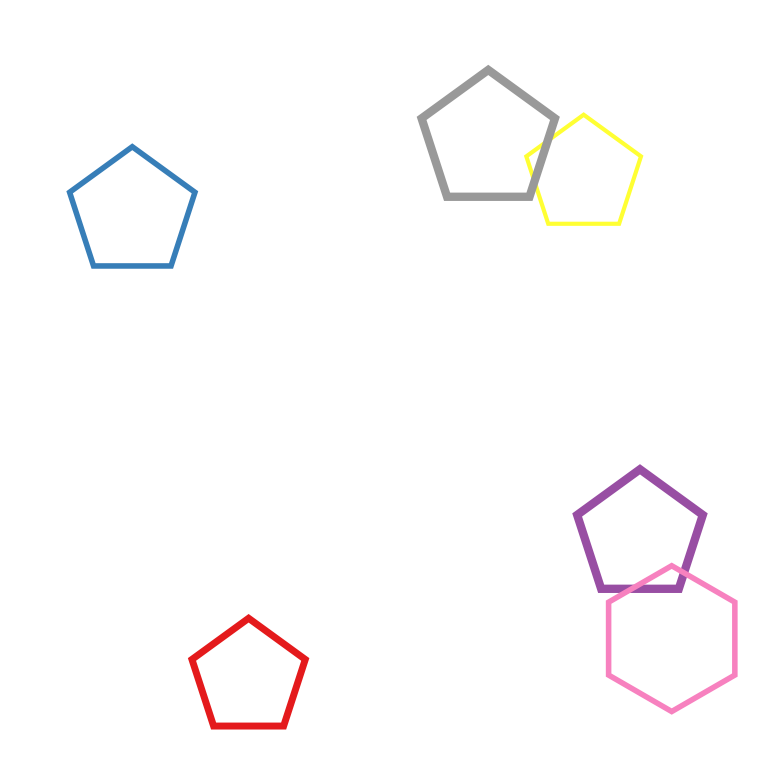[{"shape": "pentagon", "thickness": 2.5, "radius": 0.39, "center": [0.323, 0.12]}, {"shape": "pentagon", "thickness": 2, "radius": 0.43, "center": [0.172, 0.724]}, {"shape": "pentagon", "thickness": 3, "radius": 0.43, "center": [0.831, 0.305]}, {"shape": "pentagon", "thickness": 1.5, "radius": 0.39, "center": [0.758, 0.773]}, {"shape": "hexagon", "thickness": 2, "radius": 0.47, "center": [0.872, 0.171]}, {"shape": "pentagon", "thickness": 3, "radius": 0.46, "center": [0.634, 0.818]}]